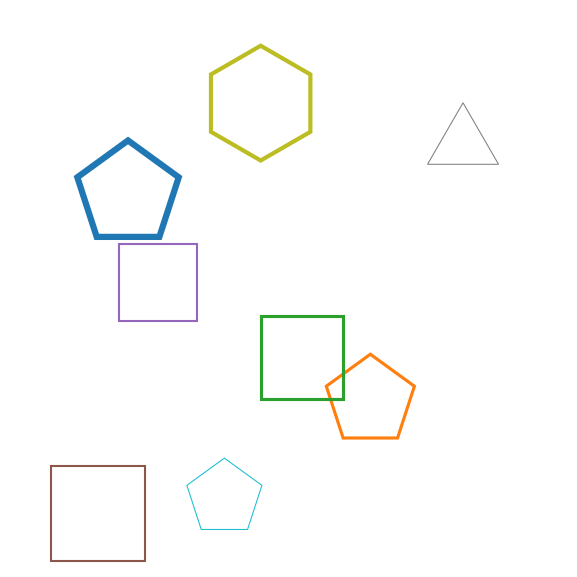[{"shape": "pentagon", "thickness": 3, "radius": 0.46, "center": [0.222, 0.664]}, {"shape": "pentagon", "thickness": 1.5, "radius": 0.4, "center": [0.641, 0.306]}, {"shape": "square", "thickness": 1.5, "radius": 0.36, "center": [0.522, 0.38]}, {"shape": "square", "thickness": 1, "radius": 0.34, "center": [0.274, 0.51]}, {"shape": "square", "thickness": 1, "radius": 0.41, "center": [0.17, 0.11]}, {"shape": "triangle", "thickness": 0.5, "radius": 0.35, "center": [0.802, 0.75]}, {"shape": "hexagon", "thickness": 2, "radius": 0.5, "center": [0.451, 0.821]}, {"shape": "pentagon", "thickness": 0.5, "radius": 0.34, "center": [0.389, 0.138]}]